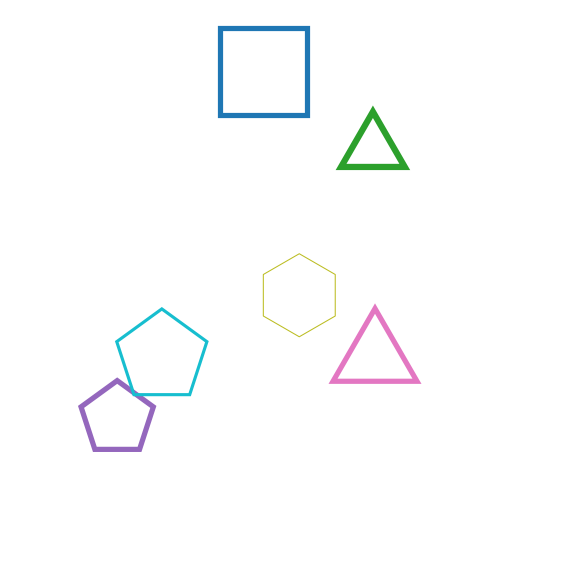[{"shape": "square", "thickness": 2.5, "radius": 0.38, "center": [0.456, 0.875]}, {"shape": "triangle", "thickness": 3, "radius": 0.32, "center": [0.646, 0.742]}, {"shape": "pentagon", "thickness": 2.5, "radius": 0.33, "center": [0.203, 0.274]}, {"shape": "triangle", "thickness": 2.5, "radius": 0.42, "center": [0.649, 0.381]}, {"shape": "hexagon", "thickness": 0.5, "radius": 0.36, "center": [0.518, 0.488]}, {"shape": "pentagon", "thickness": 1.5, "radius": 0.41, "center": [0.28, 0.382]}]